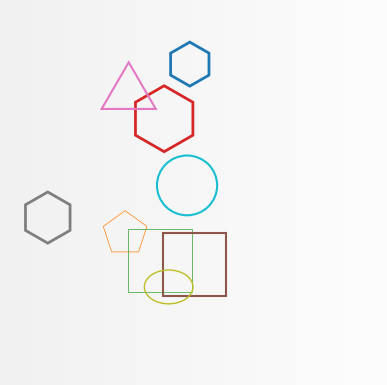[{"shape": "hexagon", "thickness": 2, "radius": 0.29, "center": [0.49, 0.833]}, {"shape": "pentagon", "thickness": 0.5, "radius": 0.3, "center": [0.323, 0.394]}, {"shape": "square", "thickness": 0.5, "radius": 0.41, "center": [0.413, 0.323]}, {"shape": "hexagon", "thickness": 2, "radius": 0.43, "center": [0.424, 0.692]}, {"shape": "square", "thickness": 1.5, "radius": 0.41, "center": [0.503, 0.313]}, {"shape": "triangle", "thickness": 1.5, "radius": 0.4, "center": [0.332, 0.757]}, {"shape": "hexagon", "thickness": 2, "radius": 0.33, "center": [0.123, 0.435]}, {"shape": "oval", "thickness": 1, "radius": 0.31, "center": [0.435, 0.255]}, {"shape": "circle", "thickness": 1.5, "radius": 0.39, "center": [0.483, 0.518]}]